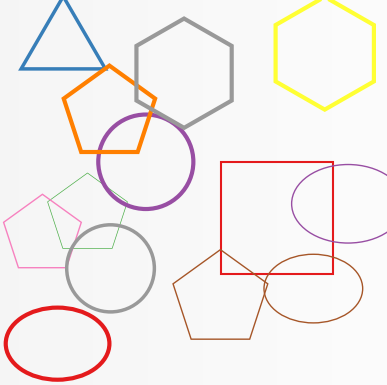[{"shape": "oval", "thickness": 3, "radius": 0.67, "center": [0.149, 0.107]}, {"shape": "square", "thickness": 1.5, "radius": 0.72, "center": [0.715, 0.434]}, {"shape": "triangle", "thickness": 2.5, "radius": 0.63, "center": [0.163, 0.884]}, {"shape": "pentagon", "thickness": 0.5, "radius": 0.54, "center": [0.226, 0.442]}, {"shape": "oval", "thickness": 1, "radius": 0.73, "center": [0.898, 0.471]}, {"shape": "circle", "thickness": 3, "radius": 0.61, "center": [0.376, 0.58]}, {"shape": "pentagon", "thickness": 3, "radius": 0.62, "center": [0.282, 0.706]}, {"shape": "hexagon", "thickness": 3, "radius": 0.73, "center": [0.838, 0.862]}, {"shape": "oval", "thickness": 1, "radius": 0.64, "center": [0.809, 0.25]}, {"shape": "pentagon", "thickness": 1, "radius": 0.64, "center": [0.569, 0.223]}, {"shape": "pentagon", "thickness": 1, "radius": 0.53, "center": [0.11, 0.39]}, {"shape": "circle", "thickness": 2.5, "radius": 0.57, "center": [0.285, 0.303]}, {"shape": "hexagon", "thickness": 3, "radius": 0.71, "center": [0.475, 0.81]}]